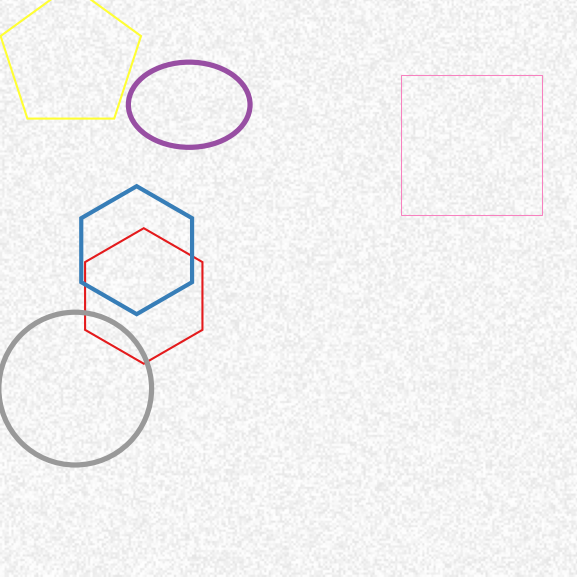[{"shape": "hexagon", "thickness": 1, "radius": 0.59, "center": [0.249, 0.487]}, {"shape": "hexagon", "thickness": 2, "radius": 0.55, "center": [0.237, 0.566]}, {"shape": "oval", "thickness": 2.5, "radius": 0.53, "center": [0.328, 0.818]}, {"shape": "pentagon", "thickness": 1, "radius": 0.64, "center": [0.123, 0.897]}, {"shape": "square", "thickness": 0.5, "radius": 0.61, "center": [0.817, 0.748]}, {"shape": "circle", "thickness": 2.5, "radius": 0.66, "center": [0.13, 0.326]}]